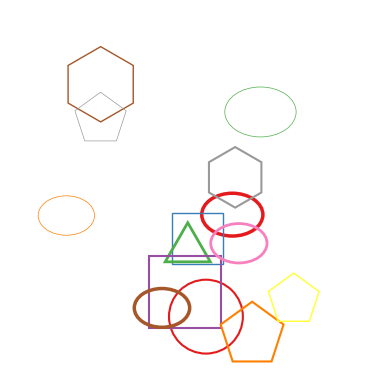[{"shape": "circle", "thickness": 1.5, "radius": 0.48, "center": [0.535, 0.178]}, {"shape": "oval", "thickness": 2.5, "radius": 0.4, "center": [0.603, 0.443]}, {"shape": "square", "thickness": 1, "radius": 0.33, "center": [0.513, 0.381]}, {"shape": "triangle", "thickness": 2, "radius": 0.34, "center": [0.488, 0.354]}, {"shape": "oval", "thickness": 0.5, "radius": 0.46, "center": [0.677, 0.709]}, {"shape": "square", "thickness": 1.5, "radius": 0.46, "center": [0.481, 0.241]}, {"shape": "oval", "thickness": 0.5, "radius": 0.37, "center": [0.172, 0.44]}, {"shape": "pentagon", "thickness": 1.5, "radius": 0.43, "center": [0.655, 0.131]}, {"shape": "pentagon", "thickness": 1, "radius": 0.35, "center": [0.763, 0.221]}, {"shape": "hexagon", "thickness": 1, "radius": 0.49, "center": [0.261, 0.781]}, {"shape": "oval", "thickness": 2.5, "radius": 0.36, "center": [0.421, 0.2]}, {"shape": "oval", "thickness": 2, "radius": 0.37, "center": [0.62, 0.368]}, {"shape": "hexagon", "thickness": 1.5, "radius": 0.39, "center": [0.611, 0.539]}, {"shape": "pentagon", "thickness": 0.5, "radius": 0.35, "center": [0.261, 0.691]}]